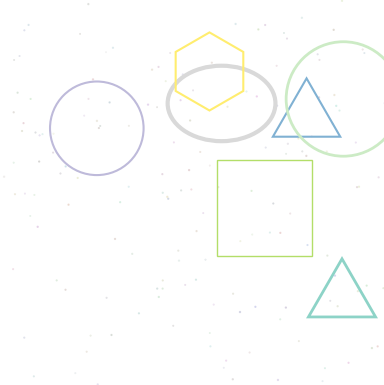[{"shape": "triangle", "thickness": 2, "radius": 0.5, "center": [0.888, 0.227]}, {"shape": "circle", "thickness": 1.5, "radius": 0.61, "center": [0.251, 0.667]}, {"shape": "triangle", "thickness": 1.5, "radius": 0.51, "center": [0.796, 0.695]}, {"shape": "square", "thickness": 1, "radius": 0.62, "center": [0.687, 0.459]}, {"shape": "oval", "thickness": 3, "radius": 0.7, "center": [0.575, 0.731]}, {"shape": "circle", "thickness": 2, "radius": 0.74, "center": [0.892, 0.743]}, {"shape": "hexagon", "thickness": 1.5, "radius": 0.51, "center": [0.544, 0.814]}]